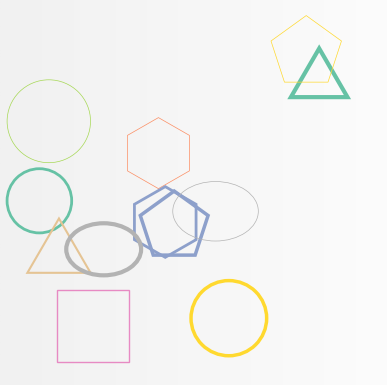[{"shape": "triangle", "thickness": 3, "radius": 0.42, "center": [0.824, 0.79]}, {"shape": "circle", "thickness": 2, "radius": 0.42, "center": [0.102, 0.478]}, {"shape": "hexagon", "thickness": 0.5, "radius": 0.46, "center": [0.409, 0.602]}, {"shape": "hexagon", "thickness": 2, "radius": 0.46, "center": [0.426, 0.423]}, {"shape": "pentagon", "thickness": 2.5, "radius": 0.46, "center": [0.45, 0.412]}, {"shape": "square", "thickness": 1, "radius": 0.46, "center": [0.24, 0.153]}, {"shape": "circle", "thickness": 0.5, "radius": 0.54, "center": [0.126, 0.685]}, {"shape": "circle", "thickness": 2.5, "radius": 0.49, "center": [0.591, 0.174]}, {"shape": "pentagon", "thickness": 0.5, "radius": 0.48, "center": [0.79, 0.864]}, {"shape": "triangle", "thickness": 1.5, "radius": 0.47, "center": [0.152, 0.338]}, {"shape": "oval", "thickness": 3, "radius": 0.48, "center": [0.268, 0.352]}, {"shape": "oval", "thickness": 0.5, "radius": 0.55, "center": [0.556, 0.451]}]